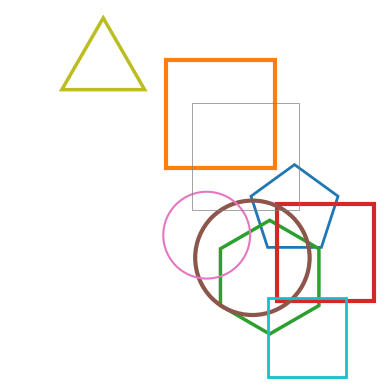[{"shape": "pentagon", "thickness": 2, "radius": 0.59, "center": [0.765, 0.454]}, {"shape": "square", "thickness": 3, "radius": 0.7, "center": [0.573, 0.704]}, {"shape": "hexagon", "thickness": 2.5, "radius": 0.74, "center": [0.7, 0.28]}, {"shape": "square", "thickness": 3, "radius": 0.63, "center": [0.846, 0.343]}, {"shape": "circle", "thickness": 3, "radius": 0.74, "center": [0.656, 0.33]}, {"shape": "circle", "thickness": 1.5, "radius": 0.56, "center": [0.537, 0.389]}, {"shape": "square", "thickness": 0.5, "radius": 0.69, "center": [0.638, 0.593]}, {"shape": "triangle", "thickness": 2.5, "radius": 0.62, "center": [0.268, 0.829]}, {"shape": "square", "thickness": 2, "radius": 0.51, "center": [0.798, 0.123]}]